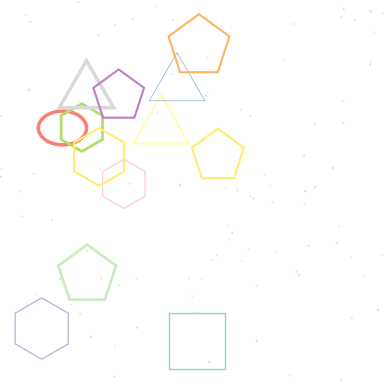[{"shape": "square", "thickness": 1, "radius": 0.37, "center": [0.512, 0.114]}, {"shape": "triangle", "thickness": 1.5, "radius": 0.42, "center": [0.419, 0.669]}, {"shape": "hexagon", "thickness": 1, "radius": 0.4, "center": [0.108, 0.147]}, {"shape": "oval", "thickness": 2.5, "radius": 0.31, "center": [0.162, 0.668]}, {"shape": "triangle", "thickness": 0.5, "radius": 0.42, "center": [0.46, 0.78]}, {"shape": "pentagon", "thickness": 1.5, "radius": 0.42, "center": [0.517, 0.88]}, {"shape": "hexagon", "thickness": 2, "radius": 0.31, "center": [0.213, 0.669]}, {"shape": "hexagon", "thickness": 1, "radius": 0.32, "center": [0.322, 0.523]}, {"shape": "triangle", "thickness": 2.5, "radius": 0.41, "center": [0.225, 0.761]}, {"shape": "pentagon", "thickness": 1.5, "radius": 0.35, "center": [0.308, 0.75]}, {"shape": "pentagon", "thickness": 2, "radius": 0.39, "center": [0.226, 0.286]}, {"shape": "pentagon", "thickness": 1.5, "radius": 0.36, "center": [0.566, 0.595]}, {"shape": "hexagon", "thickness": 1.5, "radius": 0.37, "center": [0.257, 0.592]}]